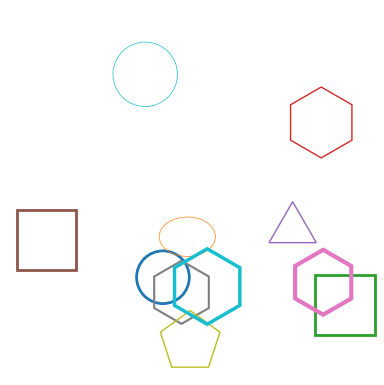[{"shape": "circle", "thickness": 2, "radius": 0.34, "center": [0.423, 0.28]}, {"shape": "oval", "thickness": 0.5, "radius": 0.37, "center": [0.487, 0.385]}, {"shape": "square", "thickness": 2, "radius": 0.39, "center": [0.895, 0.209]}, {"shape": "hexagon", "thickness": 1, "radius": 0.46, "center": [0.834, 0.682]}, {"shape": "triangle", "thickness": 1, "radius": 0.35, "center": [0.76, 0.405]}, {"shape": "square", "thickness": 2, "radius": 0.39, "center": [0.122, 0.377]}, {"shape": "hexagon", "thickness": 3, "radius": 0.42, "center": [0.839, 0.267]}, {"shape": "hexagon", "thickness": 1.5, "radius": 0.41, "center": [0.471, 0.241]}, {"shape": "pentagon", "thickness": 1, "radius": 0.41, "center": [0.494, 0.112]}, {"shape": "hexagon", "thickness": 2.5, "radius": 0.49, "center": [0.538, 0.256]}, {"shape": "circle", "thickness": 0.5, "radius": 0.42, "center": [0.377, 0.807]}]